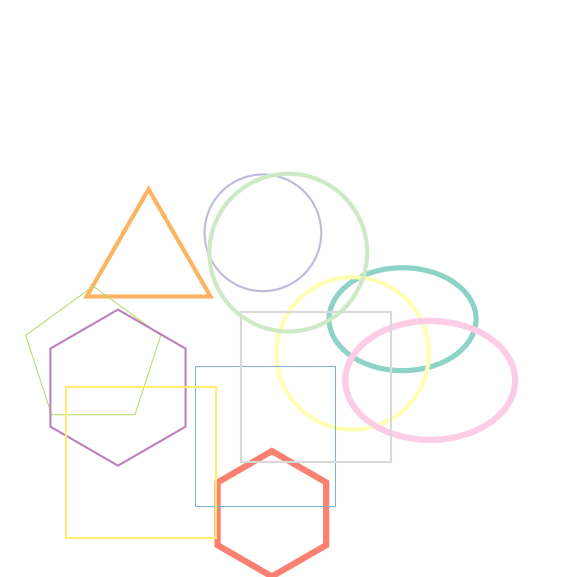[{"shape": "oval", "thickness": 2.5, "radius": 0.64, "center": [0.697, 0.446]}, {"shape": "circle", "thickness": 2, "radius": 0.66, "center": [0.611, 0.387]}, {"shape": "circle", "thickness": 1, "radius": 0.51, "center": [0.455, 0.596]}, {"shape": "hexagon", "thickness": 3, "radius": 0.54, "center": [0.471, 0.109]}, {"shape": "square", "thickness": 0.5, "radius": 0.6, "center": [0.459, 0.244]}, {"shape": "triangle", "thickness": 2, "radius": 0.62, "center": [0.257, 0.548]}, {"shape": "pentagon", "thickness": 0.5, "radius": 0.61, "center": [0.161, 0.38]}, {"shape": "oval", "thickness": 3, "radius": 0.74, "center": [0.745, 0.34]}, {"shape": "square", "thickness": 1, "radius": 0.65, "center": [0.547, 0.329]}, {"shape": "hexagon", "thickness": 1, "radius": 0.68, "center": [0.204, 0.328]}, {"shape": "circle", "thickness": 2, "radius": 0.68, "center": [0.499, 0.562]}, {"shape": "square", "thickness": 1, "radius": 0.65, "center": [0.244, 0.198]}]